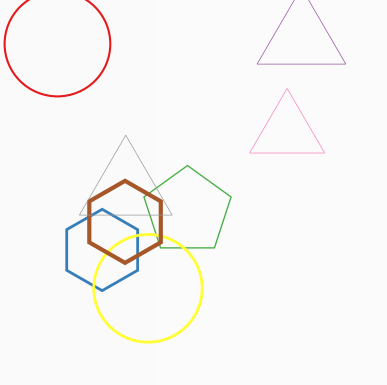[{"shape": "circle", "thickness": 1.5, "radius": 0.68, "center": [0.148, 0.886]}, {"shape": "hexagon", "thickness": 2, "radius": 0.53, "center": [0.264, 0.351]}, {"shape": "pentagon", "thickness": 1, "radius": 0.59, "center": [0.484, 0.452]}, {"shape": "triangle", "thickness": 0.5, "radius": 0.66, "center": [0.778, 0.9]}, {"shape": "circle", "thickness": 2, "radius": 0.7, "center": [0.382, 0.251]}, {"shape": "hexagon", "thickness": 3, "radius": 0.53, "center": [0.323, 0.424]}, {"shape": "triangle", "thickness": 0.5, "radius": 0.56, "center": [0.741, 0.658]}, {"shape": "triangle", "thickness": 0.5, "radius": 0.69, "center": [0.325, 0.51]}]